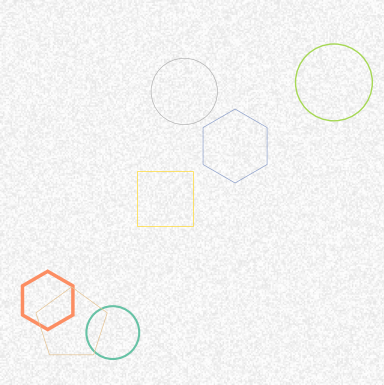[{"shape": "circle", "thickness": 1.5, "radius": 0.34, "center": [0.293, 0.136]}, {"shape": "hexagon", "thickness": 2.5, "radius": 0.38, "center": [0.124, 0.22]}, {"shape": "hexagon", "thickness": 0.5, "radius": 0.48, "center": [0.611, 0.621]}, {"shape": "circle", "thickness": 1, "radius": 0.5, "center": [0.867, 0.786]}, {"shape": "square", "thickness": 0.5, "radius": 0.36, "center": [0.429, 0.484]}, {"shape": "pentagon", "thickness": 0.5, "radius": 0.49, "center": [0.186, 0.157]}, {"shape": "circle", "thickness": 0.5, "radius": 0.43, "center": [0.479, 0.763]}]